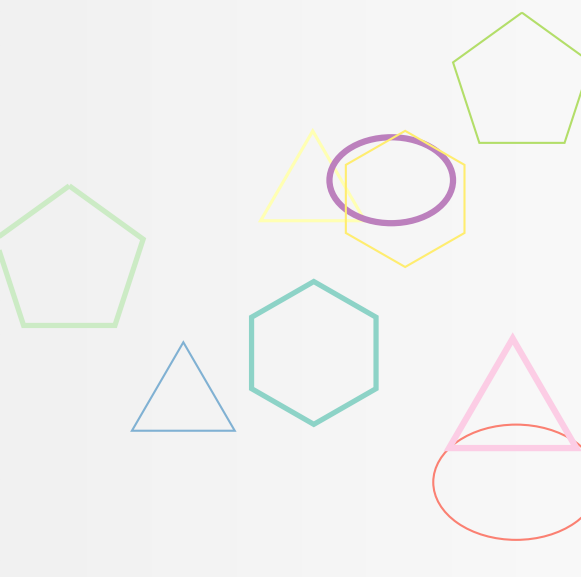[{"shape": "hexagon", "thickness": 2.5, "radius": 0.62, "center": [0.54, 0.388]}, {"shape": "triangle", "thickness": 1.5, "radius": 0.52, "center": [0.538, 0.669]}, {"shape": "oval", "thickness": 1, "radius": 0.71, "center": [0.888, 0.164]}, {"shape": "triangle", "thickness": 1, "radius": 0.51, "center": [0.315, 0.304]}, {"shape": "pentagon", "thickness": 1, "radius": 0.62, "center": [0.898, 0.853]}, {"shape": "triangle", "thickness": 3, "radius": 0.63, "center": [0.882, 0.286]}, {"shape": "oval", "thickness": 3, "radius": 0.53, "center": [0.673, 0.687]}, {"shape": "pentagon", "thickness": 2.5, "radius": 0.67, "center": [0.119, 0.544]}, {"shape": "hexagon", "thickness": 1, "radius": 0.59, "center": [0.697, 0.655]}]